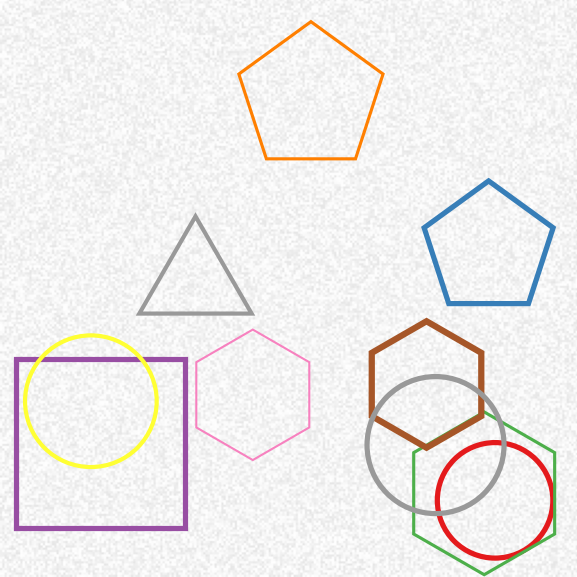[{"shape": "circle", "thickness": 2.5, "radius": 0.5, "center": [0.857, 0.133]}, {"shape": "pentagon", "thickness": 2.5, "radius": 0.59, "center": [0.846, 0.568]}, {"shape": "hexagon", "thickness": 1.5, "radius": 0.7, "center": [0.838, 0.145]}, {"shape": "square", "thickness": 2.5, "radius": 0.73, "center": [0.174, 0.231]}, {"shape": "pentagon", "thickness": 1.5, "radius": 0.66, "center": [0.538, 0.83]}, {"shape": "circle", "thickness": 2, "radius": 0.57, "center": [0.157, 0.304]}, {"shape": "hexagon", "thickness": 3, "radius": 0.55, "center": [0.739, 0.333]}, {"shape": "hexagon", "thickness": 1, "radius": 0.56, "center": [0.438, 0.315]}, {"shape": "triangle", "thickness": 2, "radius": 0.56, "center": [0.339, 0.512]}, {"shape": "circle", "thickness": 2.5, "radius": 0.59, "center": [0.754, 0.228]}]